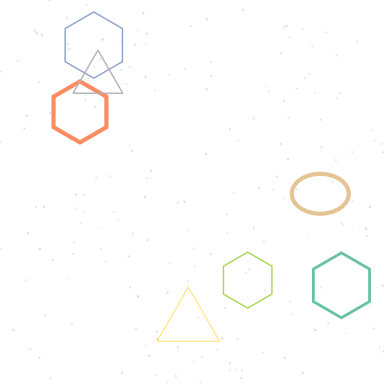[{"shape": "hexagon", "thickness": 2, "radius": 0.42, "center": [0.887, 0.259]}, {"shape": "hexagon", "thickness": 3, "radius": 0.4, "center": [0.208, 0.709]}, {"shape": "hexagon", "thickness": 1, "radius": 0.43, "center": [0.244, 0.883]}, {"shape": "hexagon", "thickness": 1, "radius": 0.36, "center": [0.643, 0.272]}, {"shape": "triangle", "thickness": 0.5, "radius": 0.47, "center": [0.489, 0.161]}, {"shape": "oval", "thickness": 3, "radius": 0.37, "center": [0.832, 0.497]}, {"shape": "triangle", "thickness": 1, "radius": 0.37, "center": [0.254, 0.795]}]